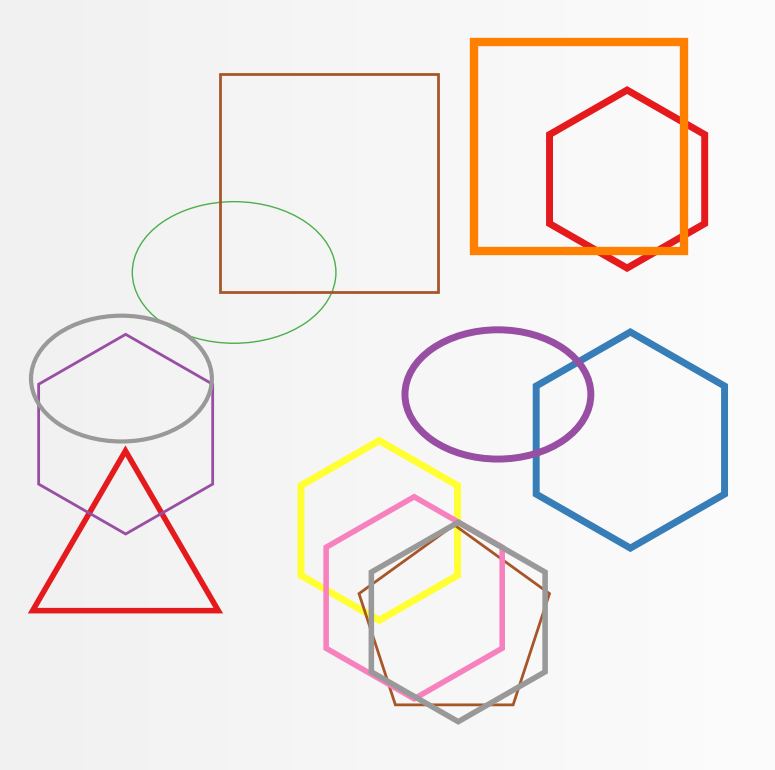[{"shape": "triangle", "thickness": 2, "radius": 0.69, "center": [0.162, 0.276]}, {"shape": "hexagon", "thickness": 2.5, "radius": 0.58, "center": [0.809, 0.767]}, {"shape": "hexagon", "thickness": 2.5, "radius": 0.7, "center": [0.813, 0.428]}, {"shape": "oval", "thickness": 0.5, "radius": 0.66, "center": [0.302, 0.646]}, {"shape": "hexagon", "thickness": 1, "radius": 0.65, "center": [0.162, 0.436]}, {"shape": "oval", "thickness": 2.5, "radius": 0.6, "center": [0.642, 0.488]}, {"shape": "square", "thickness": 3, "radius": 0.68, "center": [0.747, 0.81]}, {"shape": "hexagon", "thickness": 2.5, "radius": 0.58, "center": [0.489, 0.311]}, {"shape": "pentagon", "thickness": 1, "radius": 0.65, "center": [0.586, 0.189]}, {"shape": "square", "thickness": 1, "radius": 0.7, "center": [0.424, 0.762]}, {"shape": "hexagon", "thickness": 2, "radius": 0.66, "center": [0.534, 0.224]}, {"shape": "oval", "thickness": 1.5, "radius": 0.58, "center": [0.157, 0.508]}, {"shape": "hexagon", "thickness": 2, "radius": 0.65, "center": [0.591, 0.192]}]